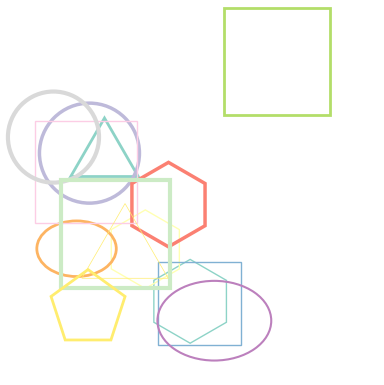[{"shape": "hexagon", "thickness": 1, "radius": 0.54, "center": [0.494, 0.217]}, {"shape": "triangle", "thickness": 2, "radius": 0.51, "center": [0.271, 0.592]}, {"shape": "hexagon", "thickness": 1, "radius": 0.51, "center": [0.377, 0.353]}, {"shape": "circle", "thickness": 2.5, "radius": 0.65, "center": [0.232, 0.602]}, {"shape": "hexagon", "thickness": 2.5, "radius": 0.55, "center": [0.438, 0.469]}, {"shape": "square", "thickness": 1, "radius": 0.54, "center": [0.518, 0.211]}, {"shape": "oval", "thickness": 2, "radius": 0.52, "center": [0.199, 0.354]}, {"shape": "square", "thickness": 2, "radius": 0.69, "center": [0.719, 0.841]}, {"shape": "square", "thickness": 1, "radius": 0.67, "center": [0.223, 0.553]}, {"shape": "circle", "thickness": 3, "radius": 0.59, "center": [0.139, 0.644]}, {"shape": "oval", "thickness": 1.5, "radius": 0.74, "center": [0.557, 0.167]}, {"shape": "square", "thickness": 3, "radius": 0.7, "center": [0.3, 0.392]}, {"shape": "triangle", "thickness": 0.5, "radius": 0.65, "center": [0.325, 0.342]}, {"shape": "pentagon", "thickness": 2, "radius": 0.51, "center": [0.229, 0.199]}]